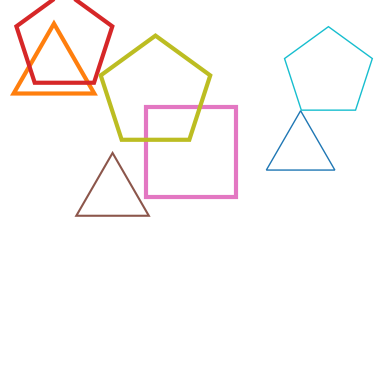[{"shape": "triangle", "thickness": 1, "radius": 0.51, "center": [0.781, 0.61]}, {"shape": "triangle", "thickness": 3, "radius": 0.6, "center": [0.14, 0.818]}, {"shape": "pentagon", "thickness": 3, "radius": 0.66, "center": [0.167, 0.891]}, {"shape": "triangle", "thickness": 1.5, "radius": 0.54, "center": [0.292, 0.494]}, {"shape": "square", "thickness": 3, "radius": 0.58, "center": [0.497, 0.606]}, {"shape": "pentagon", "thickness": 3, "radius": 0.75, "center": [0.404, 0.758]}, {"shape": "pentagon", "thickness": 1, "radius": 0.6, "center": [0.853, 0.811]}]